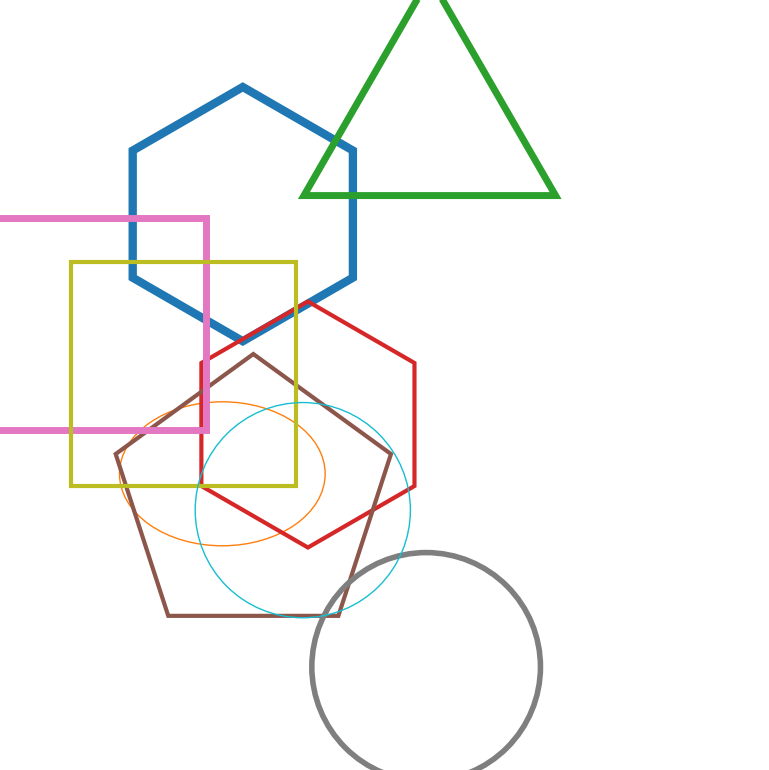[{"shape": "hexagon", "thickness": 3, "radius": 0.83, "center": [0.315, 0.722]}, {"shape": "oval", "thickness": 0.5, "radius": 0.67, "center": [0.289, 0.385]}, {"shape": "triangle", "thickness": 2.5, "radius": 0.94, "center": [0.558, 0.84]}, {"shape": "hexagon", "thickness": 1.5, "radius": 0.8, "center": [0.4, 0.449]}, {"shape": "pentagon", "thickness": 1.5, "radius": 0.94, "center": [0.329, 0.352]}, {"shape": "square", "thickness": 2.5, "radius": 0.69, "center": [0.13, 0.58]}, {"shape": "circle", "thickness": 2, "radius": 0.74, "center": [0.553, 0.134]}, {"shape": "square", "thickness": 1.5, "radius": 0.73, "center": [0.238, 0.514]}, {"shape": "circle", "thickness": 0.5, "radius": 0.7, "center": [0.393, 0.337]}]